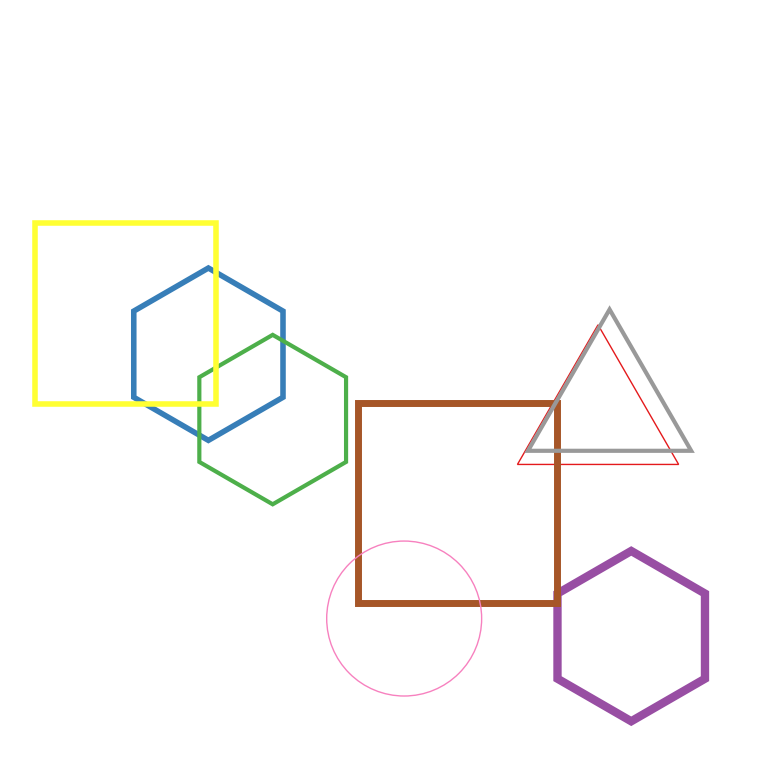[{"shape": "triangle", "thickness": 0.5, "radius": 0.6, "center": [0.777, 0.457]}, {"shape": "hexagon", "thickness": 2, "radius": 0.56, "center": [0.271, 0.54]}, {"shape": "hexagon", "thickness": 1.5, "radius": 0.55, "center": [0.354, 0.455]}, {"shape": "hexagon", "thickness": 3, "radius": 0.55, "center": [0.82, 0.174]}, {"shape": "square", "thickness": 2, "radius": 0.59, "center": [0.163, 0.593]}, {"shape": "square", "thickness": 2.5, "radius": 0.65, "center": [0.594, 0.347]}, {"shape": "circle", "thickness": 0.5, "radius": 0.5, "center": [0.525, 0.197]}, {"shape": "triangle", "thickness": 1.5, "radius": 0.61, "center": [0.792, 0.476]}]